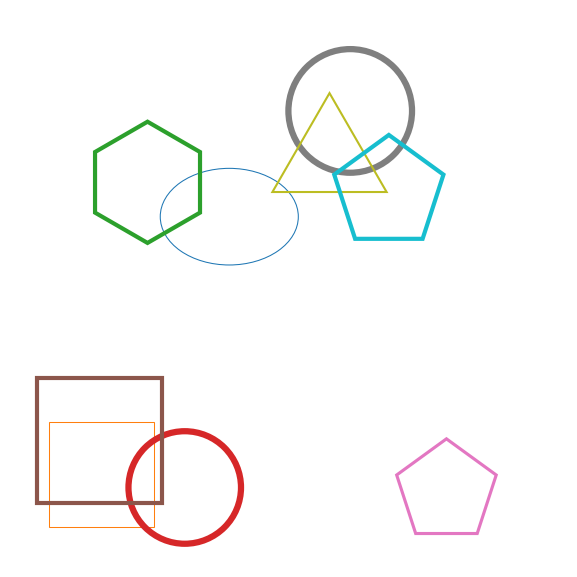[{"shape": "oval", "thickness": 0.5, "radius": 0.6, "center": [0.397, 0.624]}, {"shape": "square", "thickness": 0.5, "radius": 0.46, "center": [0.176, 0.177]}, {"shape": "hexagon", "thickness": 2, "radius": 0.52, "center": [0.255, 0.683]}, {"shape": "circle", "thickness": 3, "radius": 0.49, "center": [0.32, 0.155]}, {"shape": "square", "thickness": 2, "radius": 0.54, "center": [0.173, 0.236]}, {"shape": "pentagon", "thickness": 1.5, "radius": 0.45, "center": [0.773, 0.149]}, {"shape": "circle", "thickness": 3, "radius": 0.54, "center": [0.606, 0.807]}, {"shape": "triangle", "thickness": 1, "radius": 0.57, "center": [0.571, 0.724]}, {"shape": "pentagon", "thickness": 2, "radius": 0.5, "center": [0.673, 0.666]}]